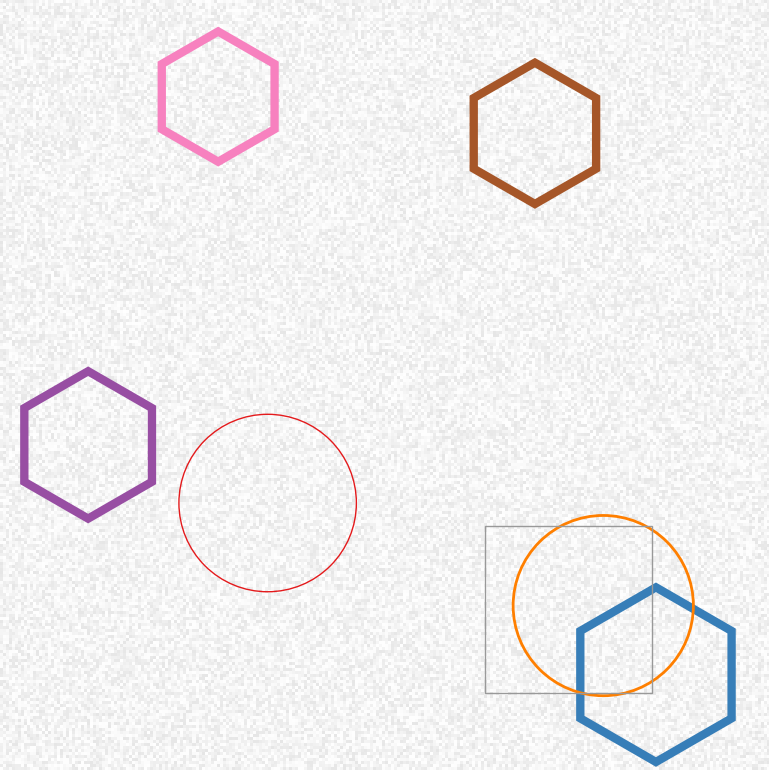[{"shape": "circle", "thickness": 0.5, "radius": 0.58, "center": [0.348, 0.347]}, {"shape": "hexagon", "thickness": 3, "radius": 0.57, "center": [0.852, 0.124]}, {"shape": "hexagon", "thickness": 3, "radius": 0.48, "center": [0.114, 0.422]}, {"shape": "circle", "thickness": 1, "radius": 0.59, "center": [0.783, 0.214]}, {"shape": "hexagon", "thickness": 3, "radius": 0.46, "center": [0.695, 0.827]}, {"shape": "hexagon", "thickness": 3, "radius": 0.42, "center": [0.283, 0.875]}, {"shape": "square", "thickness": 0.5, "radius": 0.54, "center": [0.739, 0.209]}]